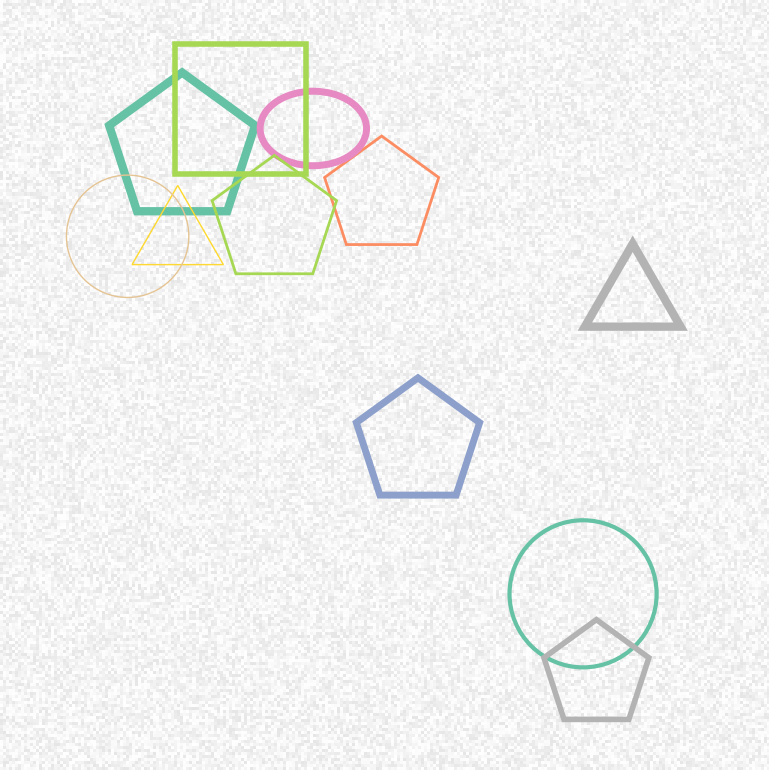[{"shape": "pentagon", "thickness": 3, "radius": 0.5, "center": [0.237, 0.806]}, {"shape": "circle", "thickness": 1.5, "radius": 0.48, "center": [0.757, 0.229]}, {"shape": "pentagon", "thickness": 1, "radius": 0.39, "center": [0.496, 0.745]}, {"shape": "pentagon", "thickness": 2.5, "radius": 0.42, "center": [0.543, 0.425]}, {"shape": "oval", "thickness": 2.5, "radius": 0.35, "center": [0.407, 0.833]}, {"shape": "square", "thickness": 2, "radius": 0.42, "center": [0.312, 0.858]}, {"shape": "pentagon", "thickness": 1, "radius": 0.42, "center": [0.356, 0.713]}, {"shape": "triangle", "thickness": 0.5, "radius": 0.34, "center": [0.231, 0.691]}, {"shape": "circle", "thickness": 0.5, "radius": 0.4, "center": [0.166, 0.693]}, {"shape": "pentagon", "thickness": 2, "radius": 0.36, "center": [0.775, 0.124]}, {"shape": "triangle", "thickness": 3, "radius": 0.36, "center": [0.822, 0.612]}]